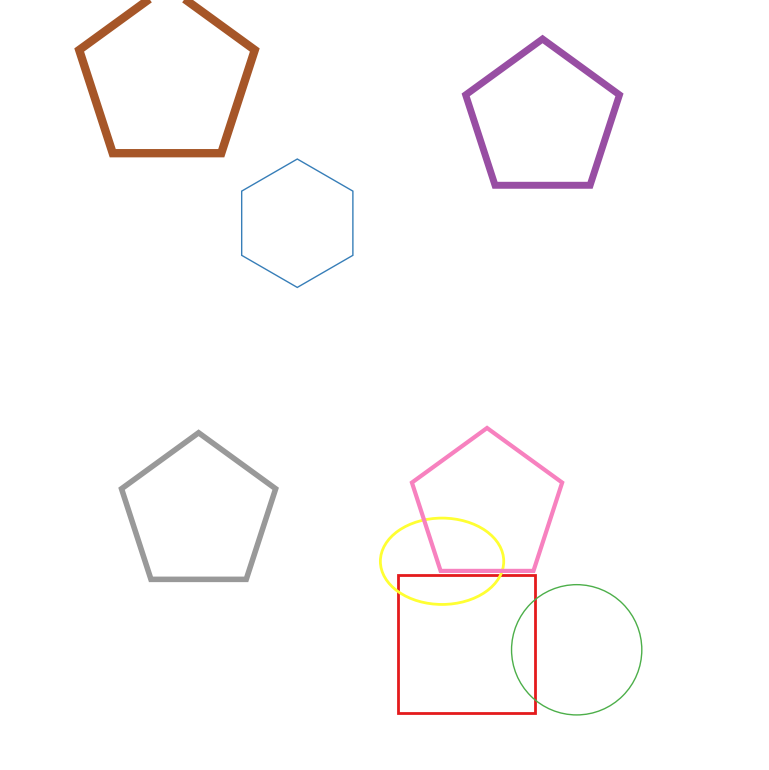[{"shape": "square", "thickness": 1, "radius": 0.45, "center": [0.606, 0.164]}, {"shape": "hexagon", "thickness": 0.5, "radius": 0.42, "center": [0.386, 0.71]}, {"shape": "circle", "thickness": 0.5, "radius": 0.42, "center": [0.749, 0.156]}, {"shape": "pentagon", "thickness": 2.5, "radius": 0.53, "center": [0.705, 0.844]}, {"shape": "oval", "thickness": 1, "radius": 0.4, "center": [0.574, 0.271]}, {"shape": "pentagon", "thickness": 3, "radius": 0.6, "center": [0.217, 0.898]}, {"shape": "pentagon", "thickness": 1.5, "radius": 0.51, "center": [0.633, 0.342]}, {"shape": "pentagon", "thickness": 2, "radius": 0.53, "center": [0.258, 0.333]}]